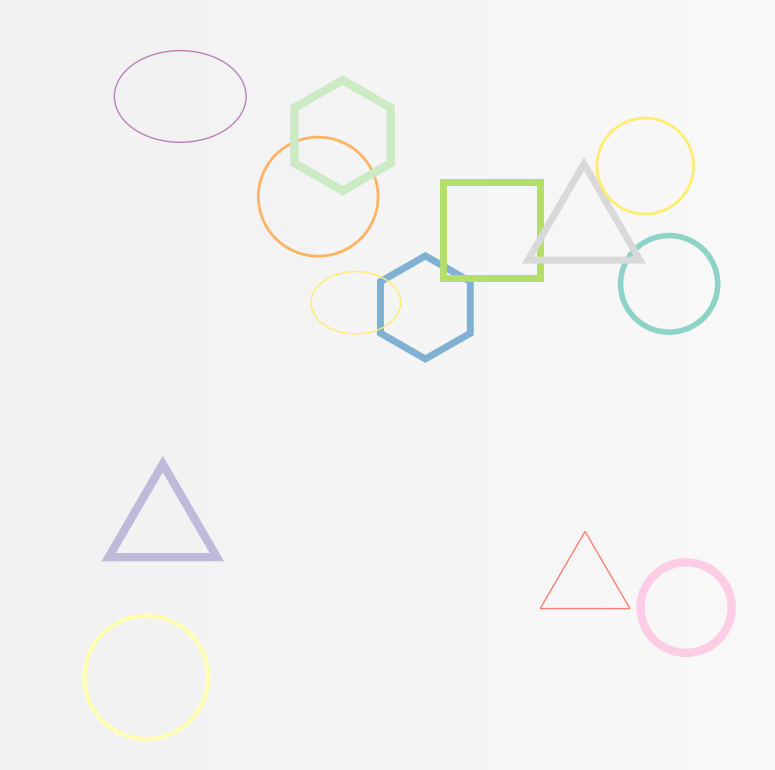[{"shape": "circle", "thickness": 2, "radius": 0.31, "center": [0.863, 0.631]}, {"shape": "circle", "thickness": 1.5, "radius": 0.4, "center": [0.189, 0.12]}, {"shape": "triangle", "thickness": 3, "radius": 0.4, "center": [0.21, 0.317]}, {"shape": "triangle", "thickness": 0.5, "radius": 0.33, "center": [0.755, 0.243]}, {"shape": "hexagon", "thickness": 2.5, "radius": 0.33, "center": [0.549, 0.601]}, {"shape": "circle", "thickness": 1, "radius": 0.39, "center": [0.411, 0.745]}, {"shape": "square", "thickness": 2.5, "radius": 0.31, "center": [0.634, 0.701]}, {"shape": "circle", "thickness": 3, "radius": 0.29, "center": [0.885, 0.211]}, {"shape": "triangle", "thickness": 2.5, "radius": 0.42, "center": [0.753, 0.704]}, {"shape": "oval", "thickness": 0.5, "radius": 0.42, "center": [0.233, 0.875]}, {"shape": "hexagon", "thickness": 3, "radius": 0.36, "center": [0.442, 0.824]}, {"shape": "oval", "thickness": 0.5, "radius": 0.29, "center": [0.459, 0.607]}, {"shape": "circle", "thickness": 1, "radius": 0.31, "center": [0.833, 0.784]}]